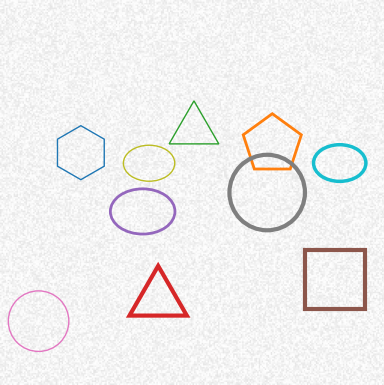[{"shape": "hexagon", "thickness": 1, "radius": 0.35, "center": [0.21, 0.603]}, {"shape": "pentagon", "thickness": 2, "radius": 0.4, "center": [0.707, 0.625]}, {"shape": "triangle", "thickness": 1, "radius": 0.37, "center": [0.504, 0.664]}, {"shape": "triangle", "thickness": 3, "radius": 0.43, "center": [0.411, 0.223]}, {"shape": "oval", "thickness": 2, "radius": 0.42, "center": [0.371, 0.451]}, {"shape": "square", "thickness": 3, "radius": 0.38, "center": [0.87, 0.273]}, {"shape": "circle", "thickness": 1, "radius": 0.39, "center": [0.1, 0.166]}, {"shape": "circle", "thickness": 3, "radius": 0.49, "center": [0.694, 0.5]}, {"shape": "oval", "thickness": 1, "radius": 0.33, "center": [0.387, 0.576]}, {"shape": "oval", "thickness": 2.5, "radius": 0.34, "center": [0.882, 0.577]}]